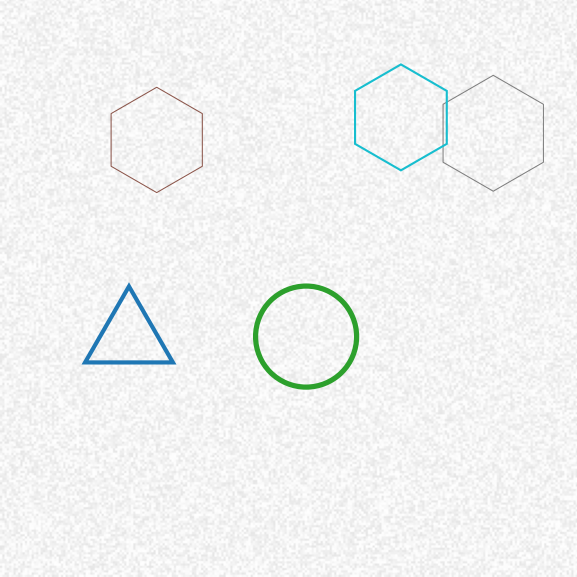[{"shape": "triangle", "thickness": 2, "radius": 0.44, "center": [0.223, 0.415]}, {"shape": "circle", "thickness": 2.5, "radius": 0.44, "center": [0.53, 0.416]}, {"shape": "hexagon", "thickness": 0.5, "radius": 0.46, "center": [0.271, 0.757]}, {"shape": "hexagon", "thickness": 0.5, "radius": 0.5, "center": [0.854, 0.768]}, {"shape": "hexagon", "thickness": 1, "radius": 0.46, "center": [0.694, 0.796]}]